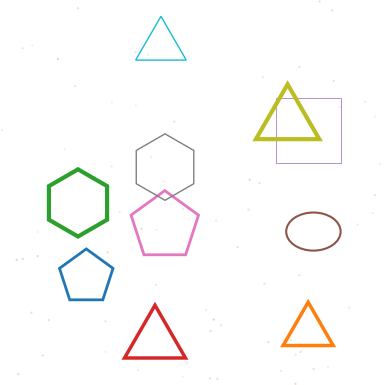[{"shape": "pentagon", "thickness": 2, "radius": 0.37, "center": [0.224, 0.28]}, {"shape": "triangle", "thickness": 2.5, "radius": 0.38, "center": [0.8, 0.14]}, {"shape": "hexagon", "thickness": 3, "radius": 0.44, "center": [0.203, 0.473]}, {"shape": "triangle", "thickness": 2.5, "radius": 0.46, "center": [0.403, 0.116]}, {"shape": "square", "thickness": 0.5, "radius": 0.42, "center": [0.801, 0.66]}, {"shape": "oval", "thickness": 1.5, "radius": 0.35, "center": [0.814, 0.399]}, {"shape": "pentagon", "thickness": 2, "radius": 0.46, "center": [0.428, 0.413]}, {"shape": "hexagon", "thickness": 1, "radius": 0.43, "center": [0.429, 0.566]}, {"shape": "triangle", "thickness": 3, "radius": 0.47, "center": [0.747, 0.686]}, {"shape": "triangle", "thickness": 1, "radius": 0.38, "center": [0.418, 0.882]}]